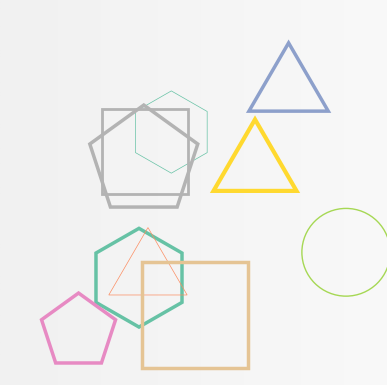[{"shape": "hexagon", "thickness": 2.5, "radius": 0.64, "center": [0.359, 0.279]}, {"shape": "hexagon", "thickness": 0.5, "radius": 0.53, "center": [0.442, 0.657]}, {"shape": "triangle", "thickness": 0.5, "radius": 0.58, "center": [0.382, 0.292]}, {"shape": "triangle", "thickness": 2.5, "radius": 0.59, "center": [0.745, 0.77]}, {"shape": "pentagon", "thickness": 2.5, "radius": 0.5, "center": [0.203, 0.138]}, {"shape": "circle", "thickness": 1, "radius": 0.57, "center": [0.893, 0.345]}, {"shape": "triangle", "thickness": 3, "radius": 0.62, "center": [0.658, 0.566]}, {"shape": "square", "thickness": 2.5, "radius": 0.69, "center": [0.503, 0.181]}, {"shape": "square", "thickness": 2, "radius": 0.55, "center": [0.375, 0.605]}, {"shape": "pentagon", "thickness": 2.5, "radius": 0.73, "center": [0.371, 0.581]}]